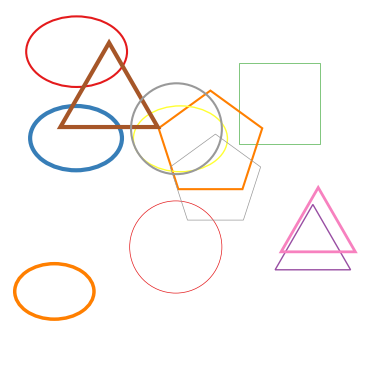[{"shape": "circle", "thickness": 0.5, "radius": 0.6, "center": [0.457, 0.358]}, {"shape": "oval", "thickness": 1.5, "radius": 0.65, "center": [0.199, 0.866]}, {"shape": "oval", "thickness": 3, "radius": 0.6, "center": [0.198, 0.641]}, {"shape": "square", "thickness": 0.5, "radius": 0.53, "center": [0.727, 0.731]}, {"shape": "triangle", "thickness": 1, "radius": 0.57, "center": [0.813, 0.356]}, {"shape": "pentagon", "thickness": 1.5, "radius": 0.71, "center": [0.547, 0.623]}, {"shape": "oval", "thickness": 2.5, "radius": 0.51, "center": [0.141, 0.243]}, {"shape": "oval", "thickness": 1, "radius": 0.61, "center": [0.469, 0.639]}, {"shape": "triangle", "thickness": 3, "radius": 0.73, "center": [0.283, 0.743]}, {"shape": "triangle", "thickness": 2, "radius": 0.56, "center": [0.827, 0.402]}, {"shape": "pentagon", "thickness": 0.5, "radius": 0.62, "center": [0.56, 0.528]}, {"shape": "circle", "thickness": 1.5, "radius": 0.59, "center": [0.458, 0.666]}]